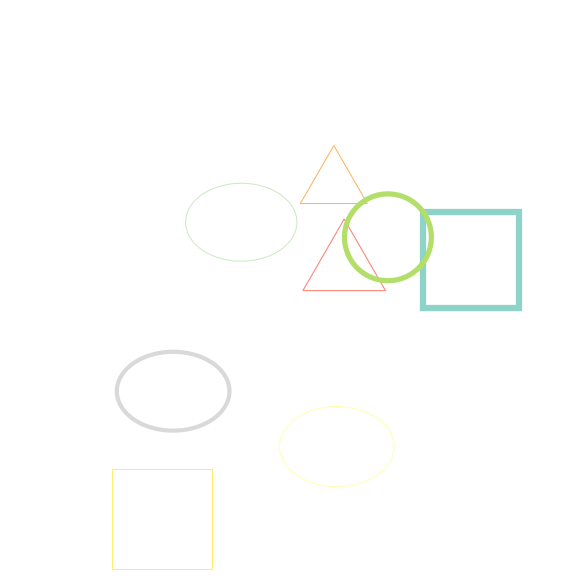[{"shape": "square", "thickness": 3, "radius": 0.41, "center": [0.815, 0.549]}, {"shape": "oval", "thickness": 0.5, "radius": 0.5, "center": [0.583, 0.226]}, {"shape": "triangle", "thickness": 0.5, "radius": 0.41, "center": [0.596, 0.537]}, {"shape": "triangle", "thickness": 0.5, "radius": 0.33, "center": [0.578, 0.68]}, {"shape": "circle", "thickness": 2.5, "radius": 0.38, "center": [0.672, 0.588]}, {"shape": "oval", "thickness": 2, "radius": 0.49, "center": [0.3, 0.322]}, {"shape": "oval", "thickness": 0.5, "radius": 0.48, "center": [0.418, 0.614]}, {"shape": "square", "thickness": 0.5, "radius": 0.44, "center": [0.28, 0.101]}]